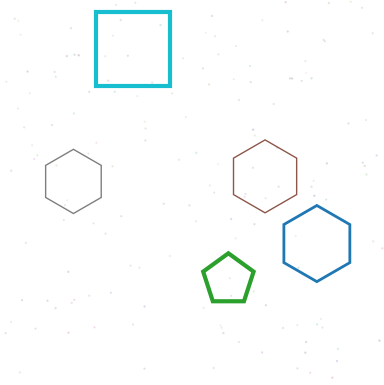[{"shape": "hexagon", "thickness": 2, "radius": 0.49, "center": [0.823, 0.367]}, {"shape": "pentagon", "thickness": 3, "radius": 0.34, "center": [0.593, 0.273]}, {"shape": "hexagon", "thickness": 1, "radius": 0.47, "center": [0.688, 0.542]}, {"shape": "hexagon", "thickness": 1, "radius": 0.42, "center": [0.191, 0.529]}, {"shape": "square", "thickness": 3, "radius": 0.48, "center": [0.346, 0.873]}]